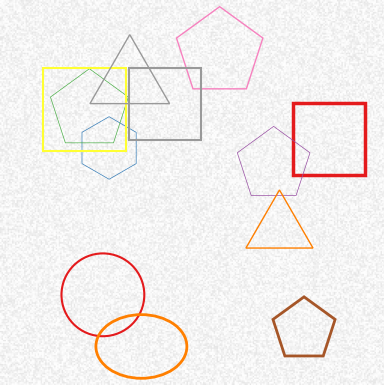[{"shape": "square", "thickness": 2.5, "radius": 0.47, "center": [0.854, 0.64]}, {"shape": "circle", "thickness": 1.5, "radius": 0.54, "center": [0.267, 0.234]}, {"shape": "hexagon", "thickness": 0.5, "radius": 0.41, "center": [0.283, 0.616]}, {"shape": "pentagon", "thickness": 0.5, "radius": 0.53, "center": [0.232, 0.715]}, {"shape": "pentagon", "thickness": 0.5, "radius": 0.5, "center": [0.711, 0.573]}, {"shape": "oval", "thickness": 2, "radius": 0.59, "center": [0.367, 0.1]}, {"shape": "triangle", "thickness": 1, "radius": 0.5, "center": [0.726, 0.406]}, {"shape": "square", "thickness": 1.5, "radius": 0.54, "center": [0.22, 0.715]}, {"shape": "pentagon", "thickness": 2, "radius": 0.42, "center": [0.79, 0.144]}, {"shape": "pentagon", "thickness": 1, "radius": 0.59, "center": [0.571, 0.865]}, {"shape": "triangle", "thickness": 1, "radius": 0.6, "center": [0.337, 0.791]}, {"shape": "square", "thickness": 1.5, "radius": 0.47, "center": [0.428, 0.73]}]